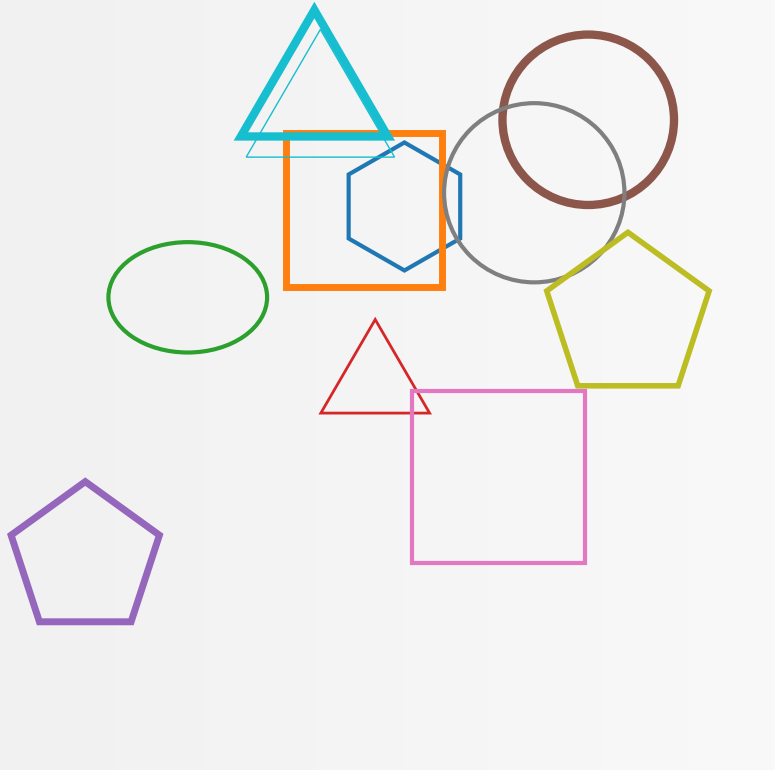[{"shape": "hexagon", "thickness": 1.5, "radius": 0.42, "center": [0.522, 0.732]}, {"shape": "square", "thickness": 2.5, "radius": 0.5, "center": [0.47, 0.727]}, {"shape": "oval", "thickness": 1.5, "radius": 0.51, "center": [0.242, 0.614]}, {"shape": "triangle", "thickness": 1, "radius": 0.41, "center": [0.484, 0.504]}, {"shape": "pentagon", "thickness": 2.5, "radius": 0.5, "center": [0.11, 0.274]}, {"shape": "circle", "thickness": 3, "radius": 0.55, "center": [0.759, 0.844]}, {"shape": "square", "thickness": 1.5, "radius": 0.56, "center": [0.643, 0.38]}, {"shape": "circle", "thickness": 1.5, "radius": 0.58, "center": [0.689, 0.75]}, {"shape": "pentagon", "thickness": 2, "radius": 0.55, "center": [0.81, 0.588]}, {"shape": "triangle", "thickness": 3, "radius": 0.55, "center": [0.406, 0.878]}, {"shape": "triangle", "thickness": 0.5, "radius": 0.55, "center": [0.413, 0.851]}]